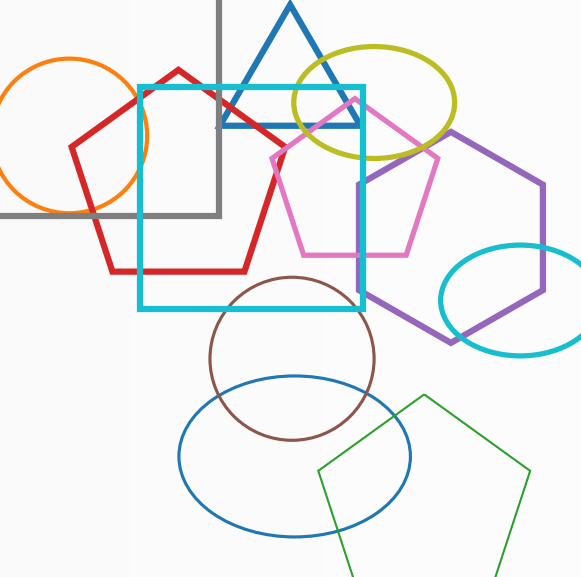[{"shape": "triangle", "thickness": 3, "radius": 0.7, "center": [0.499, 0.851]}, {"shape": "oval", "thickness": 1.5, "radius": 1.0, "center": [0.507, 0.209]}, {"shape": "circle", "thickness": 2, "radius": 0.67, "center": [0.119, 0.764]}, {"shape": "pentagon", "thickness": 1, "radius": 0.96, "center": [0.73, 0.125]}, {"shape": "pentagon", "thickness": 3, "radius": 0.97, "center": [0.307, 0.685]}, {"shape": "hexagon", "thickness": 3, "radius": 0.91, "center": [0.776, 0.588]}, {"shape": "circle", "thickness": 1.5, "radius": 0.71, "center": [0.502, 0.378]}, {"shape": "pentagon", "thickness": 2.5, "radius": 0.75, "center": [0.611, 0.678]}, {"shape": "square", "thickness": 3, "radius": 0.95, "center": [0.186, 0.816]}, {"shape": "oval", "thickness": 2.5, "radius": 0.69, "center": [0.644, 0.822]}, {"shape": "square", "thickness": 3, "radius": 0.96, "center": [0.433, 0.657]}, {"shape": "oval", "thickness": 2.5, "radius": 0.69, "center": [0.895, 0.479]}]